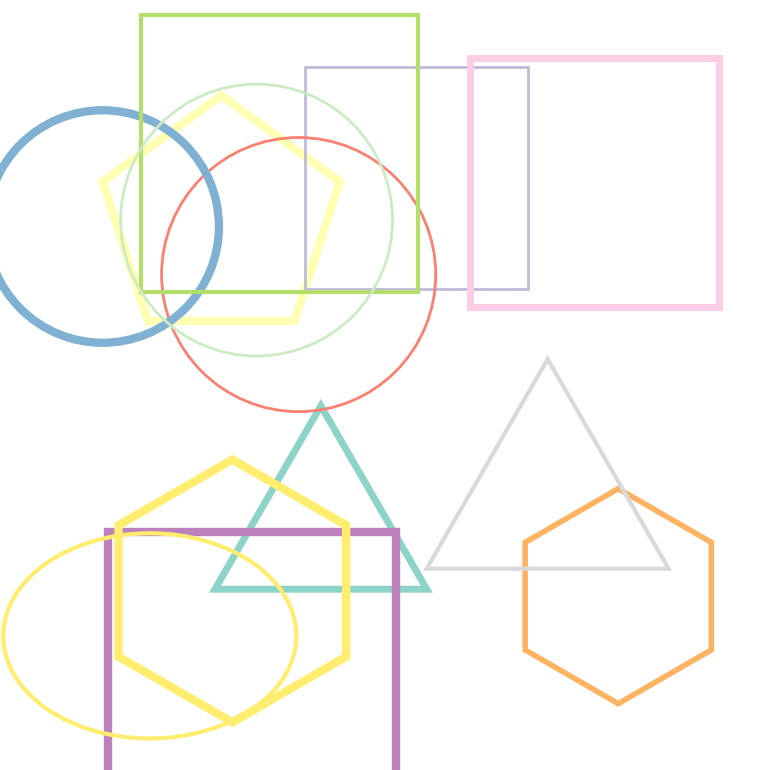[{"shape": "triangle", "thickness": 2.5, "radius": 0.79, "center": [0.417, 0.314]}, {"shape": "pentagon", "thickness": 3, "radius": 0.81, "center": [0.287, 0.714]}, {"shape": "square", "thickness": 1, "radius": 0.72, "center": [0.541, 0.768]}, {"shape": "circle", "thickness": 1, "radius": 0.89, "center": [0.388, 0.643]}, {"shape": "circle", "thickness": 3, "radius": 0.75, "center": [0.133, 0.706]}, {"shape": "hexagon", "thickness": 2, "radius": 0.7, "center": [0.803, 0.226]}, {"shape": "square", "thickness": 1.5, "radius": 0.9, "center": [0.363, 0.801]}, {"shape": "square", "thickness": 2.5, "radius": 0.81, "center": [0.772, 0.763]}, {"shape": "triangle", "thickness": 1.5, "radius": 0.91, "center": [0.711, 0.352]}, {"shape": "square", "thickness": 3, "radius": 0.94, "center": [0.327, 0.122]}, {"shape": "circle", "thickness": 1, "radius": 0.88, "center": [0.333, 0.714]}, {"shape": "oval", "thickness": 1.5, "radius": 0.95, "center": [0.195, 0.174]}, {"shape": "hexagon", "thickness": 3, "radius": 0.85, "center": [0.302, 0.233]}]